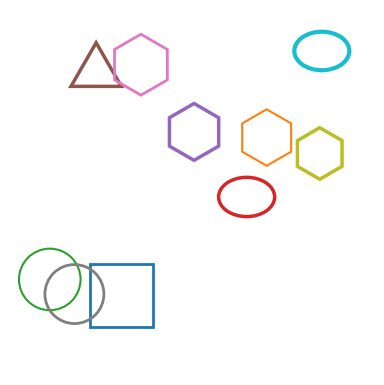[{"shape": "square", "thickness": 2, "radius": 0.41, "center": [0.316, 0.232]}, {"shape": "hexagon", "thickness": 1.5, "radius": 0.37, "center": [0.693, 0.643]}, {"shape": "circle", "thickness": 1.5, "radius": 0.4, "center": [0.129, 0.274]}, {"shape": "oval", "thickness": 2.5, "radius": 0.36, "center": [0.641, 0.488]}, {"shape": "hexagon", "thickness": 2.5, "radius": 0.37, "center": [0.504, 0.657]}, {"shape": "triangle", "thickness": 2.5, "radius": 0.38, "center": [0.25, 0.813]}, {"shape": "hexagon", "thickness": 2, "radius": 0.4, "center": [0.366, 0.832]}, {"shape": "circle", "thickness": 2, "radius": 0.38, "center": [0.193, 0.236]}, {"shape": "hexagon", "thickness": 2.5, "radius": 0.33, "center": [0.83, 0.601]}, {"shape": "oval", "thickness": 3, "radius": 0.36, "center": [0.836, 0.868]}]